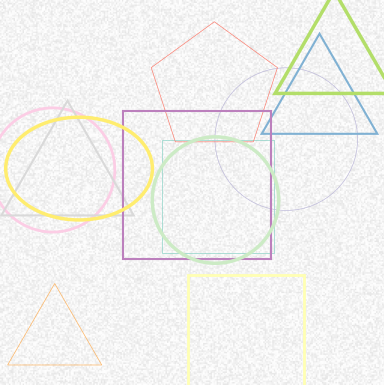[{"shape": "square", "thickness": 0.5, "radius": 0.73, "center": [0.566, 0.49]}, {"shape": "square", "thickness": 2, "radius": 0.75, "center": [0.638, 0.135]}, {"shape": "circle", "thickness": 0.5, "radius": 0.93, "center": [0.744, 0.639]}, {"shape": "pentagon", "thickness": 0.5, "radius": 0.86, "center": [0.557, 0.771]}, {"shape": "triangle", "thickness": 1.5, "radius": 0.87, "center": [0.83, 0.739]}, {"shape": "triangle", "thickness": 0.5, "radius": 0.71, "center": [0.142, 0.123]}, {"shape": "triangle", "thickness": 2.5, "radius": 0.89, "center": [0.868, 0.846]}, {"shape": "circle", "thickness": 2, "radius": 0.81, "center": [0.137, 0.559]}, {"shape": "triangle", "thickness": 1.5, "radius": 0.99, "center": [0.175, 0.54]}, {"shape": "square", "thickness": 1.5, "radius": 0.96, "center": [0.511, 0.52]}, {"shape": "circle", "thickness": 2.5, "radius": 0.82, "center": [0.56, 0.48]}, {"shape": "oval", "thickness": 2.5, "radius": 0.95, "center": [0.205, 0.562]}]